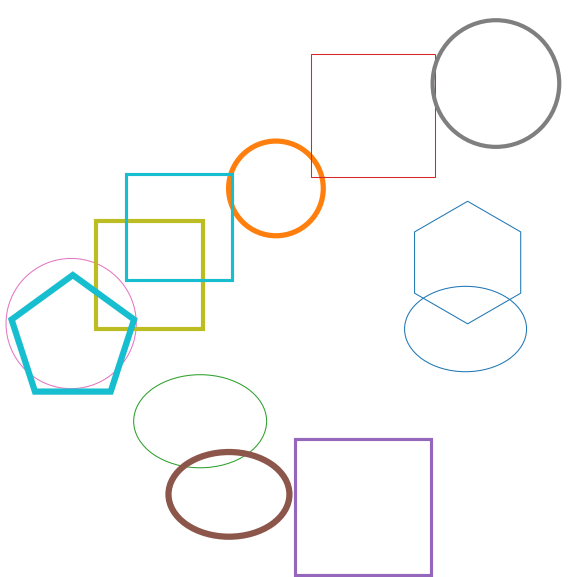[{"shape": "hexagon", "thickness": 0.5, "radius": 0.53, "center": [0.81, 0.545]}, {"shape": "oval", "thickness": 0.5, "radius": 0.53, "center": [0.806, 0.429]}, {"shape": "circle", "thickness": 2.5, "radius": 0.41, "center": [0.478, 0.673]}, {"shape": "oval", "thickness": 0.5, "radius": 0.58, "center": [0.347, 0.27]}, {"shape": "square", "thickness": 0.5, "radius": 0.54, "center": [0.645, 0.799]}, {"shape": "square", "thickness": 1.5, "radius": 0.59, "center": [0.628, 0.121]}, {"shape": "oval", "thickness": 3, "radius": 0.52, "center": [0.396, 0.143]}, {"shape": "circle", "thickness": 0.5, "radius": 0.56, "center": [0.123, 0.439]}, {"shape": "circle", "thickness": 2, "radius": 0.55, "center": [0.859, 0.854]}, {"shape": "square", "thickness": 2, "radius": 0.46, "center": [0.259, 0.523]}, {"shape": "square", "thickness": 1.5, "radius": 0.46, "center": [0.309, 0.606]}, {"shape": "pentagon", "thickness": 3, "radius": 0.56, "center": [0.126, 0.411]}]